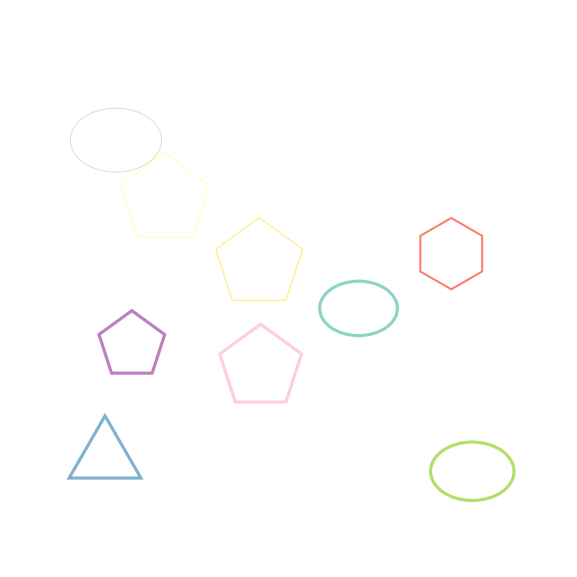[{"shape": "oval", "thickness": 1.5, "radius": 0.34, "center": [0.621, 0.465]}, {"shape": "pentagon", "thickness": 0.5, "radius": 0.4, "center": [0.285, 0.654]}, {"shape": "hexagon", "thickness": 1, "radius": 0.31, "center": [0.781, 0.56]}, {"shape": "triangle", "thickness": 1.5, "radius": 0.36, "center": [0.182, 0.207]}, {"shape": "oval", "thickness": 1.5, "radius": 0.36, "center": [0.818, 0.183]}, {"shape": "pentagon", "thickness": 1.5, "radius": 0.37, "center": [0.451, 0.363]}, {"shape": "pentagon", "thickness": 1.5, "radius": 0.3, "center": [0.228, 0.401]}, {"shape": "oval", "thickness": 0.5, "radius": 0.39, "center": [0.201, 0.756]}, {"shape": "pentagon", "thickness": 0.5, "radius": 0.4, "center": [0.449, 0.543]}]